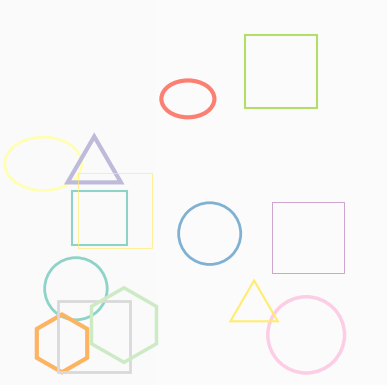[{"shape": "circle", "thickness": 2, "radius": 0.4, "center": [0.196, 0.25]}, {"shape": "square", "thickness": 1.5, "radius": 0.36, "center": [0.257, 0.434]}, {"shape": "oval", "thickness": 2, "radius": 0.5, "center": [0.112, 0.574]}, {"shape": "triangle", "thickness": 3, "radius": 0.4, "center": [0.243, 0.566]}, {"shape": "oval", "thickness": 3, "radius": 0.34, "center": [0.485, 0.743]}, {"shape": "circle", "thickness": 2, "radius": 0.4, "center": [0.541, 0.393]}, {"shape": "hexagon", "thickness": 3, "radius": 0.38, "center": [0.16, 0.108]}, {"shape": "square", "thickness": 1.5, "radius": 0.47, "center": [0.726, 0.814]}, {"shape": "circle", "thickness": 2.5, "radius": 0.49, "center": [0.79, 0.13]}, {"shape": "square", "thickness": 2, "radius": 0.46, "center": [0.242, 0.126]}, {"shape": "square", "thickness": 0.5, "radius": 0.47, "center": [0.794, 0.383]}, {"shape": "hexagon", "thickness": 2.5, "radius": 0.48, "center": [0.32, 0.156]}, {"shape": "square", "thickness": 0.5, "radius": 0.48, "center": [0.297, 0.453]}, {"shape": "triangle", "thickness": 1.5, "radius": 0.35, "center": [0.656, 0.201]}]